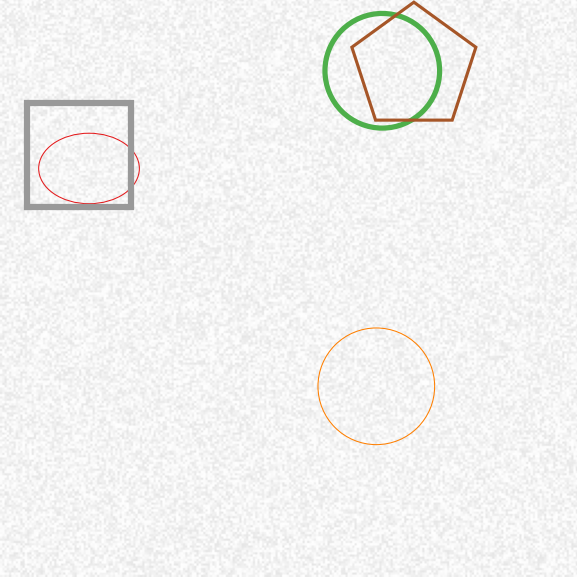[{"shape": "oval", "thickness": 0.5, "radius": 0.44, "center": [0.154, 0.707]}, {"shape": "circle", "thickness": 2.5, "radius": 0.5, "center": [0.662, 0.877]}, {"shape": "circle", "thickness": 0.5, "radius": 0.51, "center": [0.652, 0.33]}, {"shape": "pentagon", "thickness": 1.5, "radius": 0.56, "center": [0.717, 0.882]}, {"shape": "square", "thickness": 3, "radius": 0.45, "center": [0.136, 0.731]}]